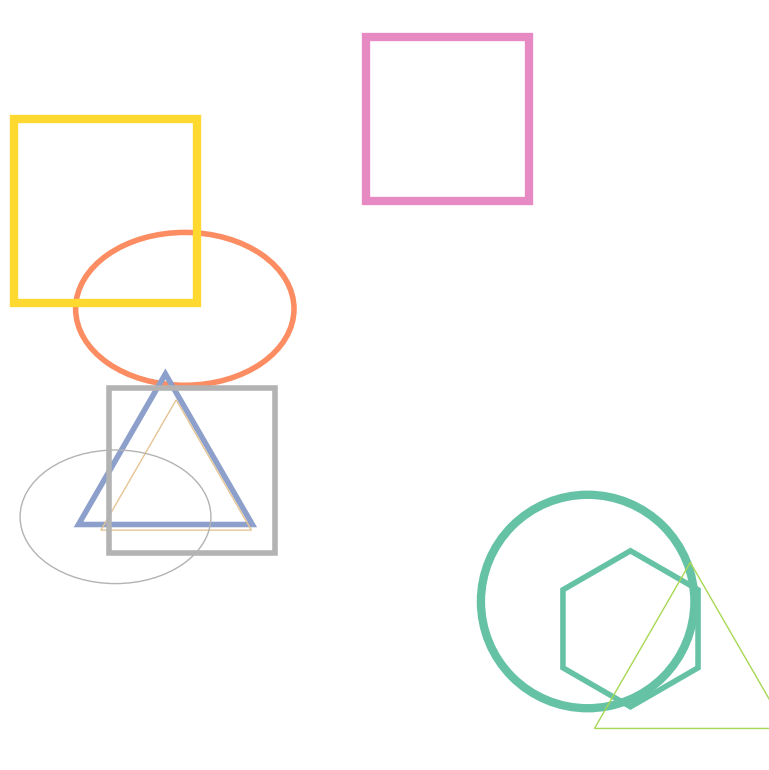[{"shape": "circle", "thickness": 3, "radius": 0.69, "center": [0.763, 0.219]}, {"shape": "hexagon", "thickness": 2, "radius": 0.51, "center": [0.819, 0.183]}, {"shape": "oval", "thickness": 2, "radius": 0.71, "center": [0.24, 0.599]}, {"shape": "triangle", "thickness": 2, "radius": 0.65, "center": [0.215, 0.384]}, {"shape": "square", "thickness": 3, "radius": 0.53, "center": [0.581, 0.845]}, {"shape": "triangle", "thickness": 0.5, "radius": 0.72, "center": [0.897, 0.126]}, {"shape": "square", "thickness": 3, "radius": 0.6, "center": [0.137, 0.726]}, {"shape": "triangle", "thickness": 0.5, "radius": 0.56, "center": [0.229, 0.368]}, {"shape": "square", "thickness": 2, "radius": 0.54, "center": [0.249, 0.389]}, {"shape": "oval", "thickness": 0.5, "radius": 0.62, "center": [0.15, 0.329]}]